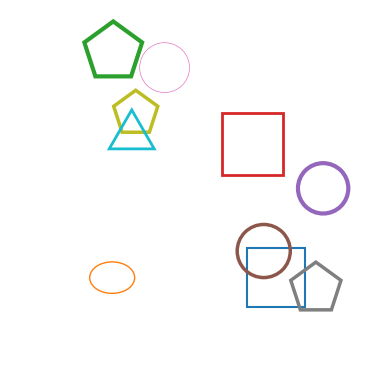[{"shape": "square", "thickness": 1.5, "radius": 0.38, "center": [0.717, 0.279]}, {"shape": "oval", "thickness": 1, "radius": 0.29, "center": [0.291, 0.279]}, {"shape": "pentagon", "thickness": 3, "radius": 0.39, "center": [0.294, 0.865]}, {"shape": "square", "thickness": 2, "radius": 0.4, "center": [0.656, 0.626]}, {"shape": "circle", "thickness": 3, "radius": 0.33, "center": [0.839, 0.511]}, {"shape": "circle", "thickness": 2.5, "radius": 0.34, "center": [0.685, 0.348]}, {"shape": "circle", "thickness": 0.5, "radius": 0.32, "center": [0.428, 0.824]}, {"shape": "pentagon", "thickness": 2.5, "radius": 0.34, "center": [0.82, 0.251]}, {"shape": "pentagon", "thickness": 2.5, "radius": 0.3, "center": [0.353, 0.705]}, {"shape": "triangle", "thickness": 2, "radius": 0.34, "center": [0.342, 0.647]}]